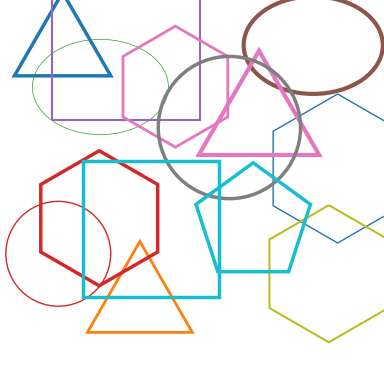[{"shape": "triangle", "thickness": 2.5, "radius": 0.72, "center": [0.163, 0.875]}, {"shape": "hexagon", "thickness": 1, "radius": 0.97, "center": [0.877, 0.562]}, {"shape": "triangle", "thickness": 2, "radius": 0.79, "center": [0.363, 0.215]}, {"shape": "oval", "thickness": 0.5, "radius": 0.88, "center": [0.261, 0.774]}, {"shape": "circle", "thickness": 1, "radius": 0.68, "center": [0.151, 0.341]}, {"shape": "hexagon", "thickness": 2.5, "radius": 0.88, "center": [0.258, 0.433]}, {"shape": "square", "thickness": 1.5, "radius": 0.96, "center": [0.328, 0.881]}, {"shape": "oval", "thickness": 3, "radius": 0.9, "center": [0.814, 0.883]}, {"shape": "hexagon", "thickness": 2, "radius": 0.79, "center": [0.456, 0.775]}, {"shape": "triangle", "thickness": 3, "radius": 0.9, "center": [0.673, 0.688]}, {"shape": "circle", "thickness": 2.5, "radius": 0.92, "center": [0.596, 0.669]}, {"shape": "hexagon", "thickness": 1.5, "radius": 0.89, "center": [0.854, 0.289]}, {"shape": "square", "thickness": 2.5, "radius": 0.88, "center": [0.393, 0.405]}, {"shape": "pentagon", "thickness": 2.5, "radius": 0.78, "center": [0.658, 0.421]}]